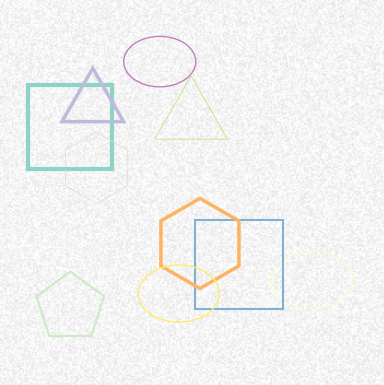[{"shape": "square", "thickness": 3, "radius": 0.54, "center": [0.181, 0.67]}, {"shape": "oval", "thickness": 0.5, "radius": 0.53, "center": [0.81, 0.272]}, {"shape": "triangle", "thickness": 2.5, "radius": 0.46, "center": [0.241, 0.73]}, {"shape": "square", "thickness": 1.5, "radius": 0.57, "center": [0.621, 0.313]}, {"shape": "hexagon", "thickness": 2.5, "radius": 0.59, "center": [0.519, 0.368]}, {"shape": "triangle", "thickness": 0.5, "radius": 0.55, "center": [0.496, 0.693]}, {"shape": "hexagon", "thickness": 0.5, "radius": 0.46, "center": [0.25, 0.564]}, {"shape": "oval", "thickness": 1, "radius": 0.47, "center": [0.415, 0.84]}, {"shape": "pentagon", "thickness": 1.5, "radius": 0.46, "center": [0.183, 0.202]}, {"shape": "oval", "thickness": 1, "radius": 0.53, "center": [0.464, 0.238]}]